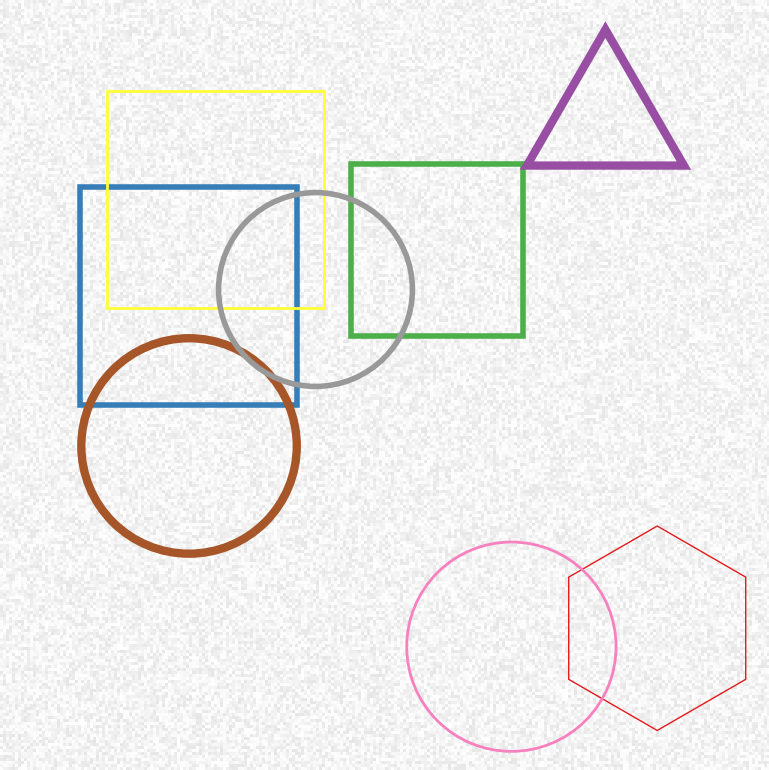[{"shape": "hexagon", "thickness": 0.5, "radius": 0.66, "center": [0.854, 0.184]}, {"shape": "square", "thickness": 2, "radius": 0.7, "center": [0.244, 0.616]}, {"shape": "square", "thickness": 2, "radius": 0.56, "center": [0.567, 0.676]}, {"shape": "triangle", "thickness": 3, "radius": 0.59, "center": [0.786, 0.844]}, {"shape": "square", "thickness": 1, "radius": 0.7, "center": [0.28, 0.741]}, {"shape": "circle", "thickness": 3, "radius": 0.7, "center": [0.246, 0.421]}, {"shape": "circle", "thickness": 1, "radius": 0.68, "center": [0.664, 0.16]}, {"shape": "circle", "thickness": 2, "radius": 0.63, "center": [0.41, 0.624]}]